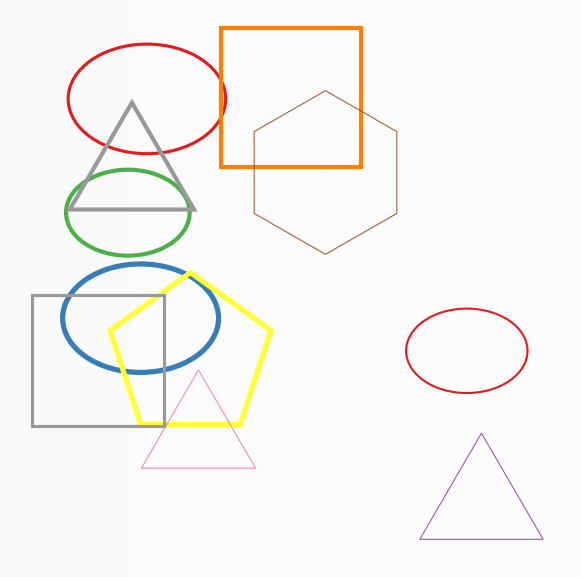[{"shape": "oval", "thickness": 1.5, "radius": 0.68, "center": [0.253, 0.828]}, {"shape": "oval", "thickness": 1, "radius": 0.52, "center": [0.803, 0.392]}, {"shape": "oval", "thickness": 2.5, "radius": 0.67, "center": [0.242, 0.448]}, {"shape": "oval", "thickness": 2, "radius": 0.53, "center": [0.22, 0.631]}, {"shape": "triangle", "thickness": 0.5, "radius": 0.61, "center": [0.828, 0.126]}, {"shape": "square", "thickness": 2, "radius": 0.6, "center": [0.5, 0.83]}, {"shape": "pentagon", "thickness": 2.5, "radius": 0.73, "center": [0.328, 0.382]}, {"shape": "hexagon", "thickness": 0.5, "radius": 0.71, "center": [0.56, 0.7]}, {"shape": "triangle", "thickness": 0.5, "radius": 0.57, "center": [0.341, 0.245]}, {"shape": "triangle", "thickness": 2, "radius": 0.62, "center": [0.227, 0.698]}, {"shape": "square", "thickness": 1.5, "radius": 0.57, "center": [0.169, 0.375]}]